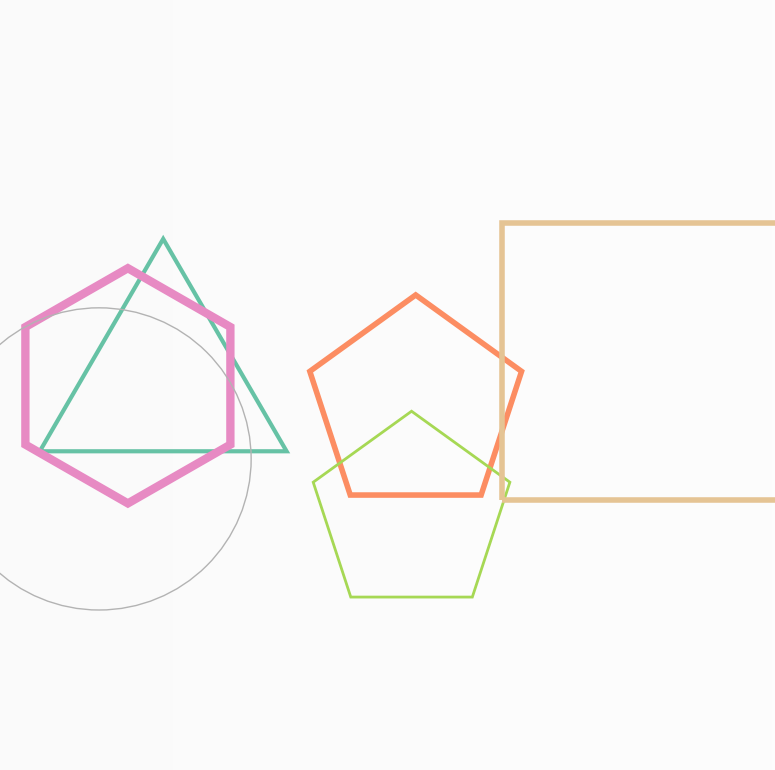[{"shape": "triangle", "thickness": 1.5, "radius": 0.92, "center": [0.211, 0.506]}, {"shape": "pentagon", "thickness": 2, "radius": 0.72, "center": [0.536, 0.473]}, {"shape": "hexagon", "thickness": 3, "radius": 0.76, "center": [0.165, 0.499]}, {"shape": "pentagon", "thickness": 1, "radius": 0.67, "center": [0.531, 0.333]}, {"shape": "square", "thickness": 2, "radius": 0.9, "center": [0.828, 0.53]}, {"shape": "circle", "thickness": 0.5, "radius": 0.98, "center": [0.128, 0.404]}]